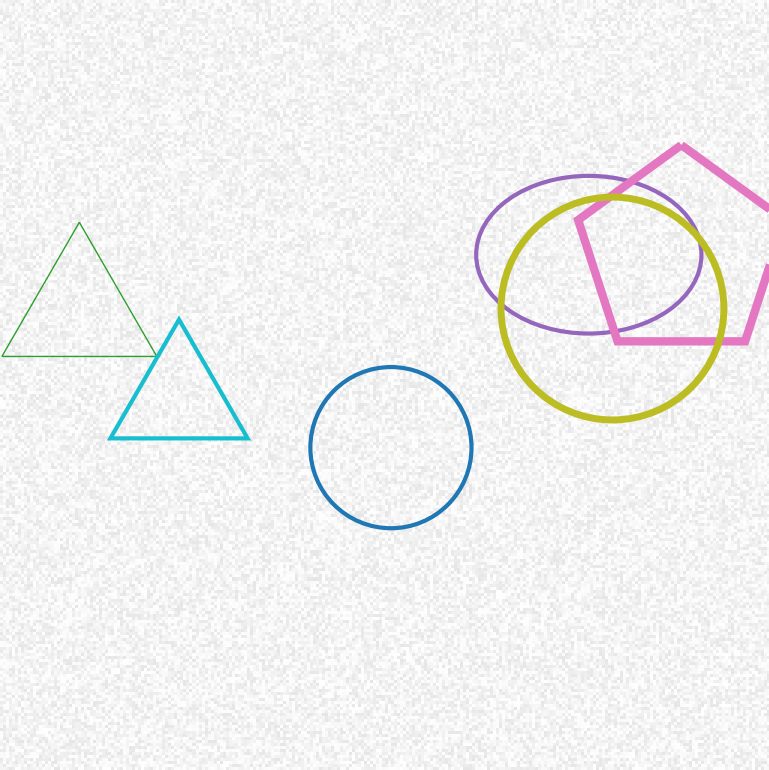[{"shape": "circle", "thickness": 1.5, "radius": 0.52, "center": [0.508, 0.419]}, {"shape": "triangle", "thickness": 0.5, "radius": 0.58, "center": [0.103, 0.595]}, {"shape": "oval", "thickness": 1.5, "radius": 0.73, "center": [0.765, 0.669]}, {"shape": "pentagon", "thickness": 3, "radius": 0.7, "center": [0.885, 0.671]}, {"shape": "circle", "thickness": 2.5, "radius": 0.72, "center": [0.795, 0.599]}, {"shape": "triangle", "thickness": 1.5, "radius": 0.51, "center": [0.232, 0.482]}]